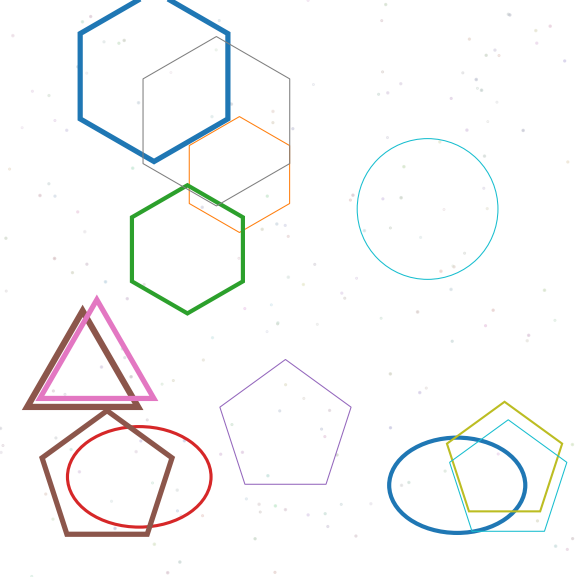[{"shape": "hexagon", "thickness": 2.5, "radius": 0.74, "center": [0.267, 0.867]}, {"shape": "oval", "thickness": 2, "radius": 0.59, "center": [0.792, 0.159]}, {"shape": "hexagon", "thickness": 0.5, "radius": 0.5, "center": [0.415, 0.697]}, {"shape": "hexagon", "thickness": 2, "radius": 0.55, "center": [0.325, 0.567]}, {"shape": "oval", "thickness": 1.5, "radius": 0.62, "center": [0.241, 0.173]}, {"shape": "pentagon", "thickness": 0.5, "radius": 0.6, "center": [0.494, 0.257]}, {"shape": "pentagon", "thickness": 2.5, "radius": 0.59, "center": [0.185, 0.17]}, {"shape": "triangle", "thickness": 3, "radius": 0.55, "center": [0.143, 0.35]}, {"shape": "triangle", "thickness": 2.5, "radius": 0.57, "center": [0.168, 0.366]}, {"shape": "hexagon", "thickness": 0.5, "radius": 0.73, "center": [0.375, 0.789]}, {"shape": "pentagon", "thickness": 1, "radius": 0.52, "center": [0.874, 0.199]}, {"shape": "pentagon", "thickness": 0.5, "radius": 0.53, "center": [0.88, 0.166]}, {"shape": "circle", "thickness": 0.5, "radius": 0.61, "center": [0.74, 0.637]}]